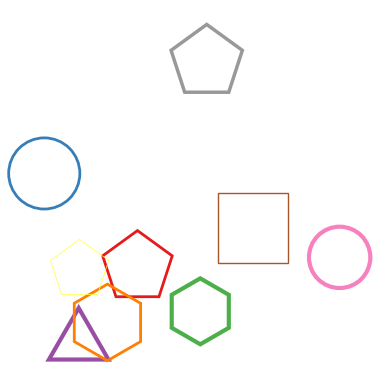[{"shape": "pentagon", "thickness": 2, "radius": 0.47, "center": [0.357, 0.306]}, {"shape": "circle", "thickness": 2, "radius": 0.46, "center": [0.115, 0.549]}, {"shape": "hexagon", "thickness": 3, "radius": 0.43, "center": [0.52, 0.191]}, {"shape": "triangle", "thickness": 3, "radius": 0.45, "center": [0.204, 0.111]}, {"shape": "hexagon", "thickness": 2, "radius": 0.5, "center": [0.279, 0.163]}, {"shape": "pentagon", "thickness": 0.5, "radius": 0.4, "center": [0.207, 0.299]}, {"shape": "square", "thickness": 1, "radius": 0.45, "center": [0.658, 0.408]}, {"shape": "circle", "thickness": 3, "radius": 0.4, "center": [0.882, 0.332]}, {"shape": "pentagon", "thickness": 2.5, "radius": 0.49, "center": [0.537, 0.839]}]